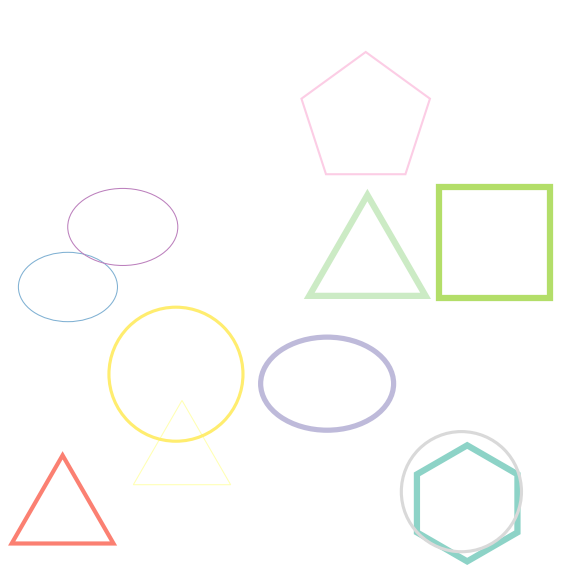[{"shape": "hexagon", "thickness": 3, "radius": 0.5, "center": [0.809, 0.128]}, {"shape": "triangle", "thickness": 0.5, "radius": 0.49, "center": [0.315, 0.208]}, {"shape": "oval", "thickness": 2.5, "radius": 0.58, "center": [0.566, 0.335]}, {"shape": "triangle", "thickness": 2, "radius": 0.51, "center": [0.108, 0.109]}, {"shape": "oval", "thickness": 0.5, "radius": 0.43, "center": [0.118, 0.502]}, {"shape": "square", "thickness": 3, "radius": 0.48, "center": [0.856, 0.579]}, {"shape": "pentagon", "thickness": 1, "radius": 0.58, "center": [0.633, 0.792]}, {"shape": "circle", "thickness": 1.5, "radius": 0.52, "center": [0.799, 0.148]}, {"shape": "oval", "thickness": 0.5, "radius": 0.48, "center": [0.213, 0.606]}, {"shape": "triangle", "thickness": 3, "radius": 0.58, "center": [0.636, 0.545]}, {"shape": "circle", "thickness": 1.5, "radius": 0.58, "center": [0.305, 0.351]}]